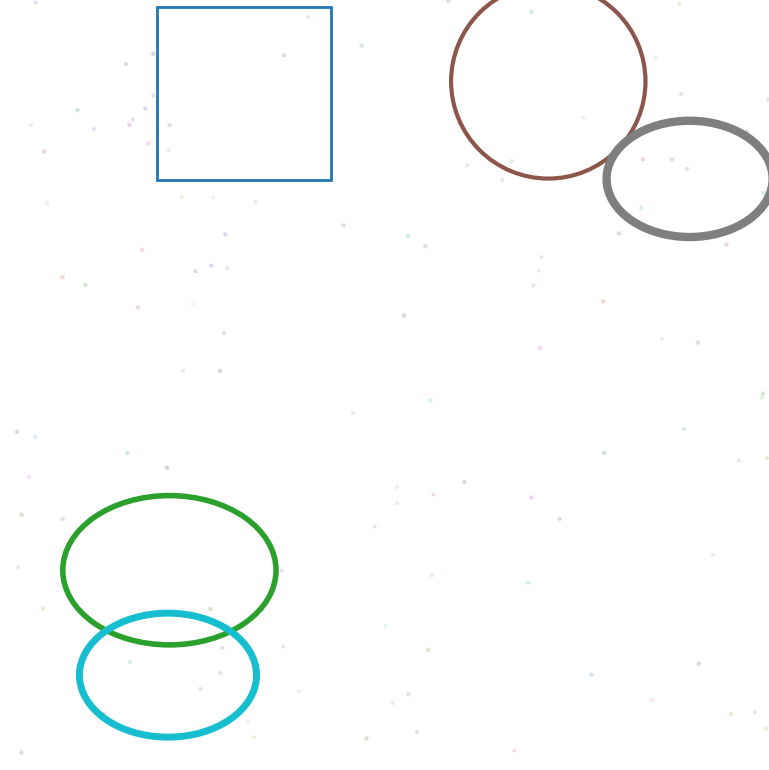[{"shape": "square", "thickness": 1, "radius": 0.56, "center": [0.317, 0.879]}, {"shape": "oval", "thickness": 2, "radius": 0.69, "center": [0.22, 0.259]}, {"shape": "circle", "thickness": 1.5, "radius": 0.63, "center": [0.712, 0.894]}, {"shape": "oval", "thickness": 3, "radius": 0.54, "center": [0.896, 0.768]}, {"shape": "oval", "thickness": 2.5, "radius": 0.58, "center": [0.218, 0.123]}]